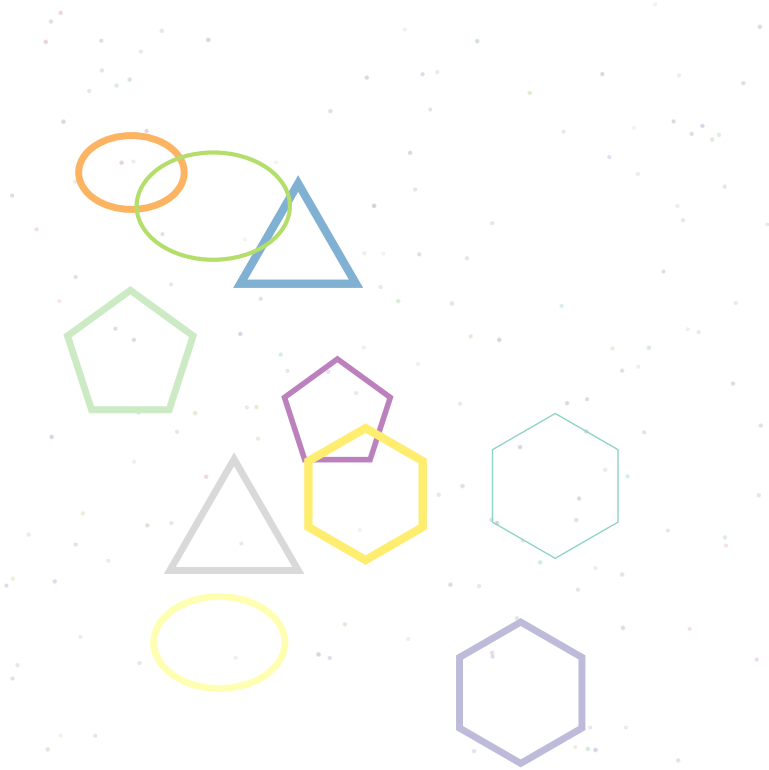[{"shape": "hexagon", "thickness": 0.5, "radius": 0.47, "center": [0.721, 0.369]}, {"shape": "oval", "thickness": 2.5, "radius": 0.43, "center": [0.285, 0.166]}, {"shape": "hexagon", "thickness": 2.5, "radius": 0.46, "center": [0.676, 0.1]}, {"shape": "triangle", "thickness": 3, "radius": 0.43, "center": [0.387, 0.675]}, {"shape": "oval", "thickness": 2.5, "radius": 0.34, "center": [0.171, 0.776]}, {"shape": "oval", "thickness": 1.5, "radius": 0.5, "center": [0.277, 0.732]}, {"shape": "triangle", "thickness": 2.5, "radius": 0.48, "center": [0.304, 0.307]}, {"shape": "pentagon", "thickness": 2, "radius": 0.36, "center": [0.438, 0.462]}, {"shape": "pentagon", "thickness": 2.5, "radius": 0.43, "center": [0.169, 0.537]}, {"shape": "hexagon", "thickness": 3, "radius": 0.43, "center": [0.475, 0.358]}]